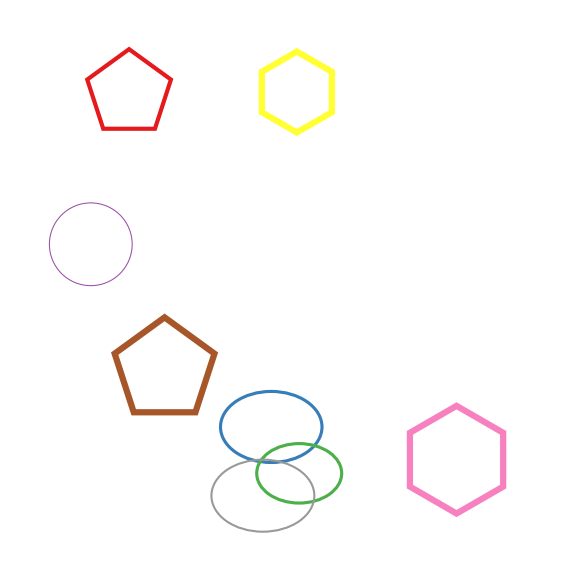[{"shape": "pentagon", "thickness": 2, "radius": 0.38, "center": [0.224, 0.838]}, {"shape": "oval", "thickness": 1.5, "radius": 0.44, "center": [0.47, 0.26]}, {"shape": "oval", "thickness": 1.5, "radius": 0.37, "center": [0.518, 0.18]}, {"shape": "circle", "thickness": 0.5, "radius": 0.36, "center": [0.157, 0.576]}, {"shape": "hexagon", "thickness": 3, "radius": 0.35, "center": [0.514, 0.84]}, {"shape": "pentagon", "thickness": 3, "radius": 0.45, "center": [0.285, 0.359]}, {"shape": "hexagon", "thickness": 3, "radius": 0.47, "center": [0.791, 0.203]}, {"shape": "oval", "thickness": 1, "radius": 0.45, "center": [0.455, 0.141]}]